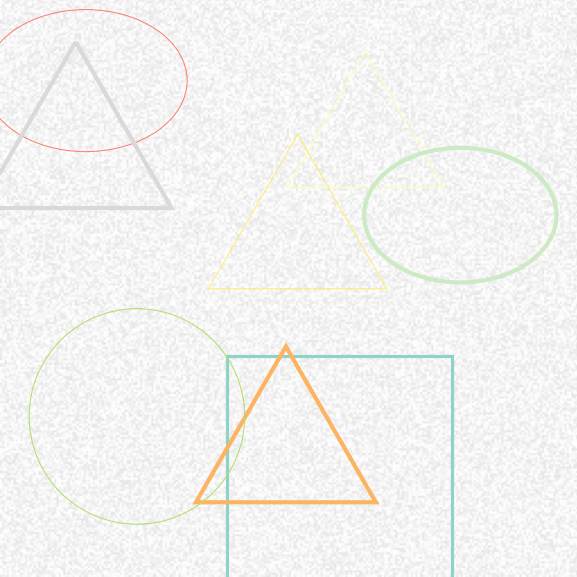[{"shape": "square", "thickness": 1.5, "radius": 0.97, "center": [0.588, 0.188]}, {"shape": "triangle", "thickness": 0.5, "radius": 0.78, "center": [0.633, 0.752]}, {"shape": "oval", "thickness": 0.5, "radius": 0.88, "center": [0.148, 0.86]}, {"shape": "triangle", "thickness": 2, "radius": 0.9, "center": [0.495, 0.219]}, {"shape": "circle", "thickness": 0.5, "radius": 0.93, "center": [0.237, 0.278]}, {"shape": "triangle", "thickness": 2, "radius": 0.96, "center": [0.131, 0.735]}, {"shape": "oval", "thickness": 2, "radius": 0.83, "center": [0.797, 0.627]}, {"shape": "triangle", "thickness": 0.5, "radius": 0.89, "center": [0.515, 0.588]}]